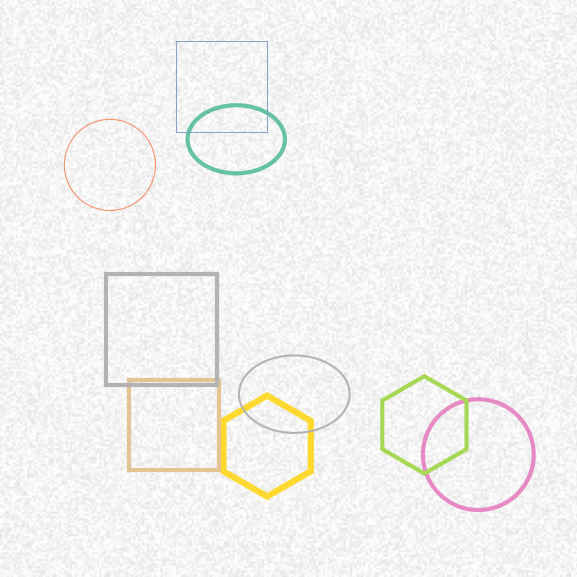[{"shape": "oval", "thickness": 2, "radius": 0.42, "center": [0.409, 0.758]}, {"shape": "circle", "thickness": 0.5, "radius": 0.39, "center": [0.19, 0.714]}, {"shape": "square", "thickness": 0.5, "radius": 0.39, "center": [0.383, 0.85]}, {"shape": "circle", "thickness": 2, "radius": 0.48, "center": [0.828, 0.212]}, {"shape": "hexagon", "thickness": 2, "radius": 0.42, "center": [0.735, 0.263]}, {"shape": "hexagon", "thickness": 3, "radius": 0.44, "center": [0.463, 0.227]}, {"shape": "square", "thickness": 2, "radius": 0.39, "center": [0.301, 0.263]}, {"shape": "square", "thickness": 2, "radius": 0.48, "center": [0.28, 0.428]}, {"shape": "oval", "thickness": 1, "radius": 0.48, "center": [0.51, 0.317]}]